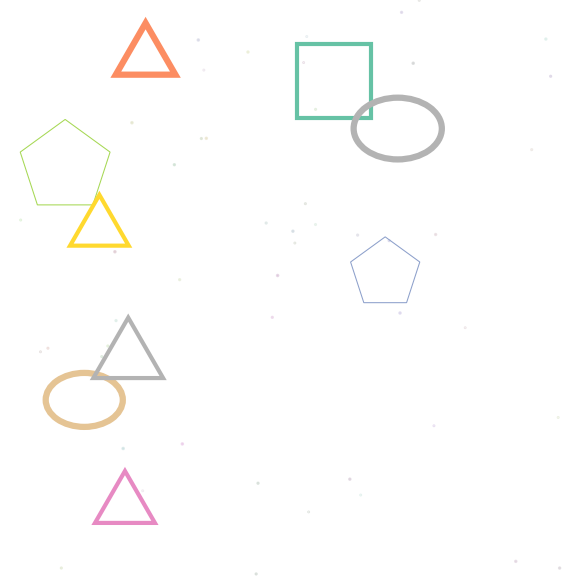[{"shape": "square", "thickness": 2, "radius": 0.32, "center": [0.578, 0.859]}, {"shape": "triangle", "thickness": 3, "radius": 0.3, "center": [0.252, 0.9]}, {"shape": "pentagon", "thickness": 0.5, "radius": 0.31, "center": [0.667, 0.526]}, {"shape": "triangle", "thickness": 2, "radius": 0.3, "center": [0.216, 0.124]}, {"shape": "pentagon", "thickness": 0.5, "radius": 0.41, "center": [0.113, 0.711]}, {"shape": "triangle", "thickness": 2, "radius": 0.29, "center": [0.172, 0.603]}, {"shape": "oval", "thickness": 3, "radius": 0.33, "center": [0.146, 0.307]}, {"shape": "oval", "thickness": 3, "radius": 0.38, "center": [0.689, 0.777]}, {"shape": "triangle", "thickness": 2, "radius": 0.35, "center": [0.222, 0.379]}]